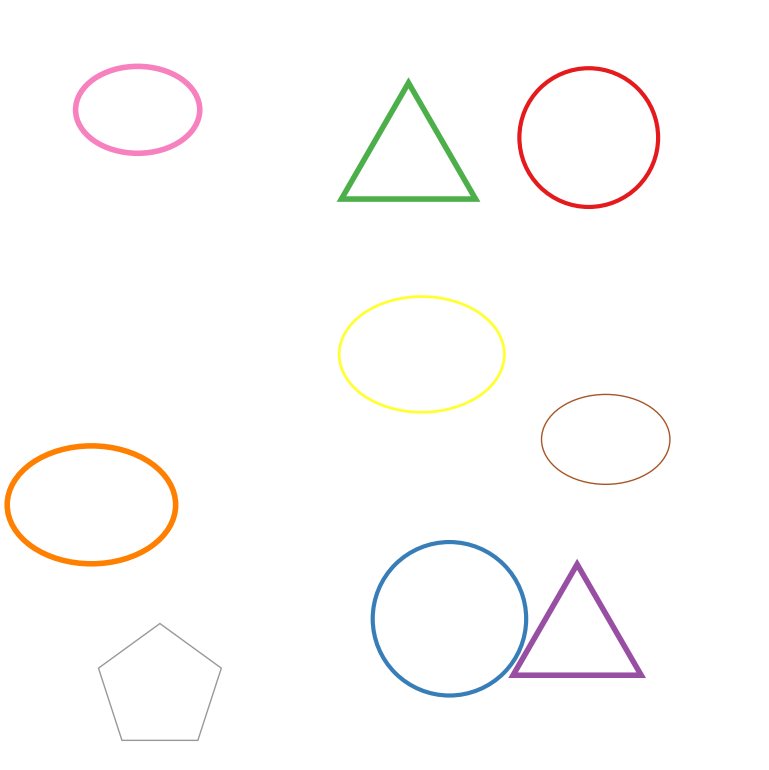[{"shape": "circle", "thickness": 1.5, "radius": 0.45, "center": [0.765, 0.821]}, {"shape": "circle", "thickness": 1.5, "radius": 0.5, "center": [0.584, 0.196]}, {"shape": "triangle", "thickness": 2, "radius": 0.5, "center": [0.531, 0.792]}, {"shape": "triangle", "thickness": 2, "radius": 0.48, "center": [0.75, 0.171]}, {"shape": "oval", "thickness": 2, "radius": 0.55, "center": [0.119, 0.344]}, {"shape": "oval", "thickness": 1, "radius": 0.54, "center": [0.548, 0.54]}, {"shape": "oval", "thickness": 0.5, "radius": 0.42, "center": [0.787, 0.429]}, {"shape": "oval", "thickness": 2, "radius": 0.4, "center": [0.179, 0.857]}, {"shape": "pentagon", "thickness": 0.5, "radius": 0.42, "center": [0.208, 0.106]}]